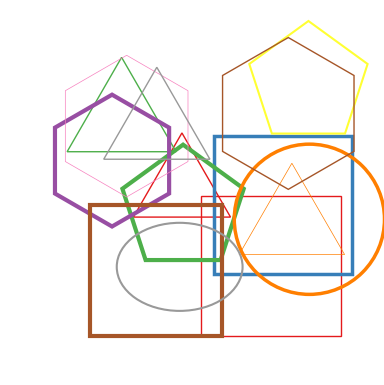[{"shape": "triangle", "thickness": 1, "radius": 0.73, "center": [0.473, 0.509]}, {"shape": "square", "thickness": 1, "radius": 0.91, "center": [0.704, 0.309]}, {"shape": "square", "thickness": 2.5, "radius": 0.89, "center": [0.735, 0.466]}, {"shape": "triangle", "thickness": 1, "radius": 0.82, "center": [0.316, 0.688]}, {"shape": "pentagon", "thickness": 3, "radius": 0.83, "center": [0.476, 0.459]}, {"shape": "hexagon", "thickness": 3, "radius": 0.86, "center": [0.291, 0.583]}, {"shape": "circle", "thickness": 2.5, "radius": 0.98, "center": [0.804, 0.43]}, {"shape": "triangle", "thickness": 0.5, "radius": 0.79, "center": [0.758, 0.418]}, {"shape": "pentagon", "thickness": 1.5, "radius": 0.81, "center": [0.801, 0.784]}, {"shape": "hexagon", "thickness": 1, "radius": 0.99, "center": [0.749, 0.705]}, {"shape": "square", "thickness": 3, "radius": 0.85, "center": [0.405, 0.297]}, {"shape": "hexagon", "thickness": 0.5, "radius": 0.92, "center": [0.329, 0.672]}, {"shape": "oval", "thickness": 1.5, "radius": 0.82, "center": [0.467, 0.307]}, {"shape": "triangle", "thickness": 1, "radius": 0.8, "center": [0.407, 0.666]}]